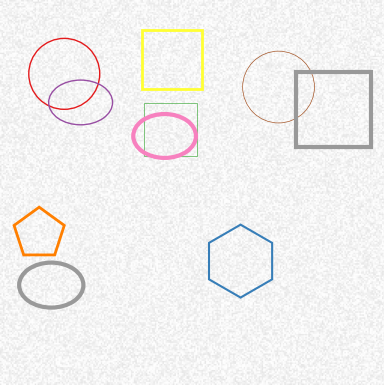[{"shape": "circle", "thickness": 1, "radius": 0.46, "center": [0.167, 0.808]}, {"shape": "hexagon", "thickness": 1.5, "radius": 0.47, "center": [0.625, 0.322]}, {"shape": "square", "thickness": 0.5, "radius": 0.34, "center": [0.443, 0.665]}, {"shape": "oval", "thickness": 1, "radius": 0.41, "center": [0.209, 0.734]}, {"shape": "pentagon", "thickness": 2, "radius": 0.34, "center": [0.102, 0.393]}, {"shape": "square", "thickness": 2, "radius": 0.39, "center": [0.447, 0.845]}, {"shape": "circle", "thickness": 0.5, "radius": 0.47, "center": [0.723, 0.774]}, {"shape": "oval", "thickness": 3, "radius": 0.41, "center": [0.428, 0.647]}, {"shape": "oval", "thickness": 3, "radius": 0.42, "center": [0.133, 0.259]}, {"shape": "square", "thickness": 3, "radius": 0.49, "center": [0.866, 0.715]}]